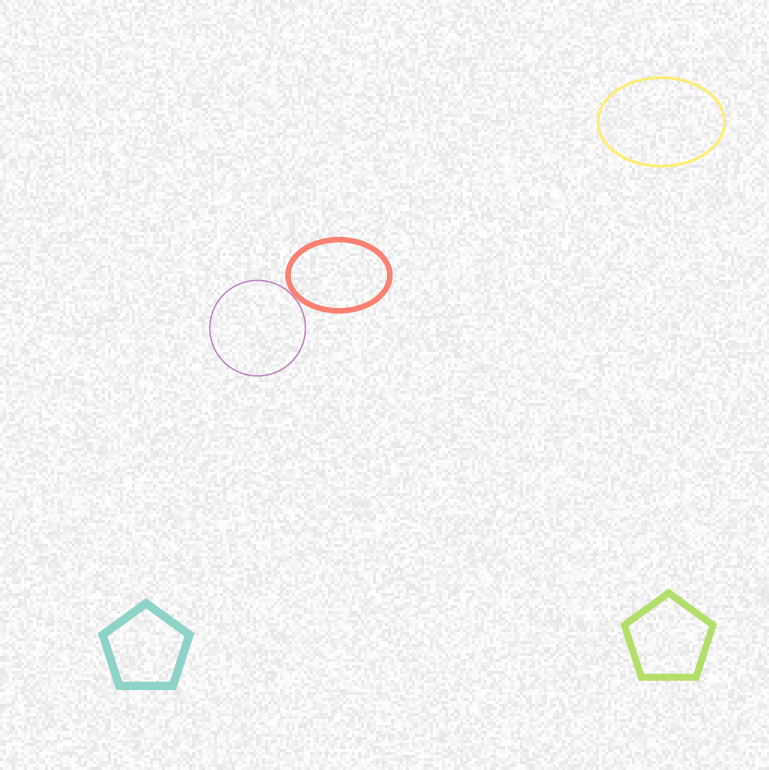[{"shape": "pentagon", "thickness": 3, "radius": 0.3, "center": [0.19, 0.157]}, {"shape": "oval", "thickness": 2, "radius": 0.33, "center": [0.44, 0.643]}, {"shape": "pentagon", "thickness": 2.5, "radius": 0.3, "center": [0.868, 0.169]}, {"shape": "circle", "thickness": 0.5, "radius": 0.31, "center": [0.335, 0.574]}, {"shape": "oval", "thickness": 1, "radius": 0.41, "center": [0.859, 0.842]}]